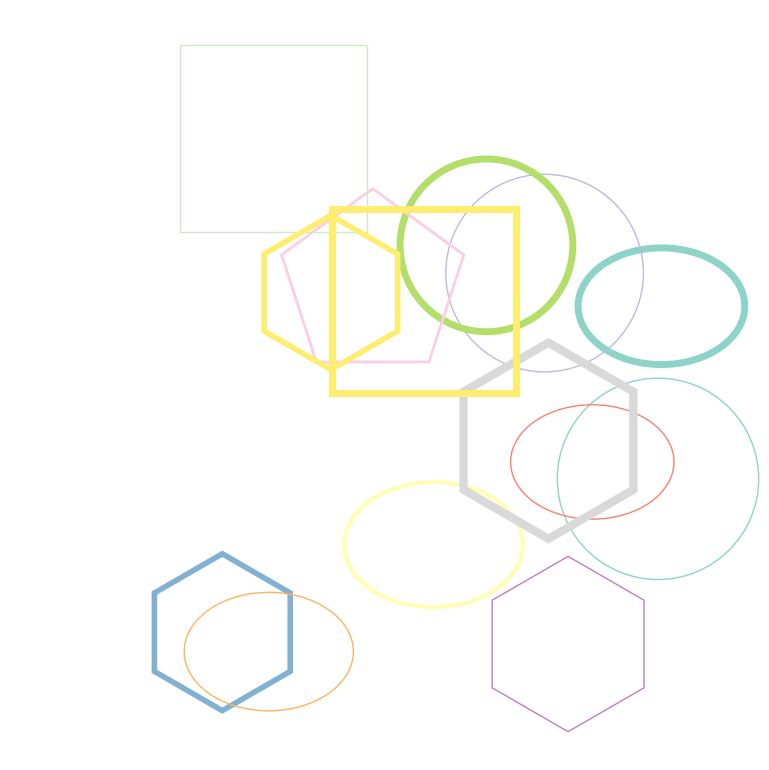[{"shape": "circle", "thickness": 0.5, "radius": 0.65, "center": [0.855, 0.378]}, {"shape": "oval", "thickness": 2.5, "radius": 0.54, "center": [0.859, 0.602]}, {"shape": "oval", "thickness": 1.5, "radius": 0.58, "center": [0.563, 0.293]}, {"shape": "circle", "thickness": 0.5, "radius": 0.64, "center": [0.707, 0.645]}, {"shape": "oval", "thickness": 0.5, "radius": 0.53, "center": [0.769, 0.4]}, {"shape": "hexagon", "thickness": 2, "radius": 0.51, "center": [0.289, 0.179]}, {"shape": "oval", "thickness": 0.5, "radius": 0.55, "center": [0.349, 0.154]}, {"shape": "circle", "thickness": 2.5, "radius": 0.56, "center": [0.632, 0.681]}, {"shape": "pentagon", "thickness": 1, "radius": 0.62, "center": [0.484, 0.631]}, {"shape": "hexagon", "thickness": 3, "radius": 0.64, "center": [0.712, 0.428]}, {"shape": "hexagon", "thickness": 0.5, "radius": 0.57, "center": [0.738, 0.164]}, {"shape": "square", "thickness": 0.5, "radius": 0.61, "center": [0.355, 0.82]}, {"shape": "square", "thickness": 2.5, "radius": 0.6, "center": [0.551, 0.609]}, {"shape": "hexagon", "thickness": 2, "radius": 0.5, "center": [0.43, 0.62]}]